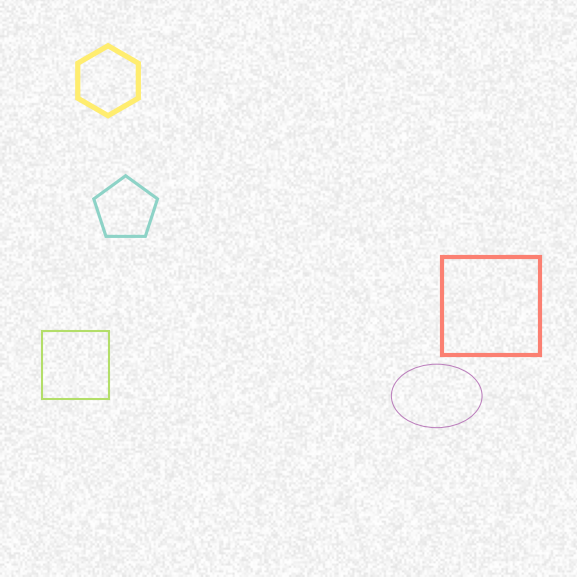[{"shape": "pentagon", "thickness": 1.5, "radius": 0.29, "center": [0.218, 0.637]}, {"shape": "square", "thickness": 2, "radius": 0.42, "center": [0.85, 0.47]}, {"shape": "square", "thickness": 1, "radius": 0.29, "center": [0.13, 0.368]}, {"shape": "oval", "thickness": 0.5, "radius": 0.39, "center": [0.756, 0.314]}, {"shape": "hexagon", "thickness": 2.5, "radius": 0.3, "center": [0.187, 0.859]}]